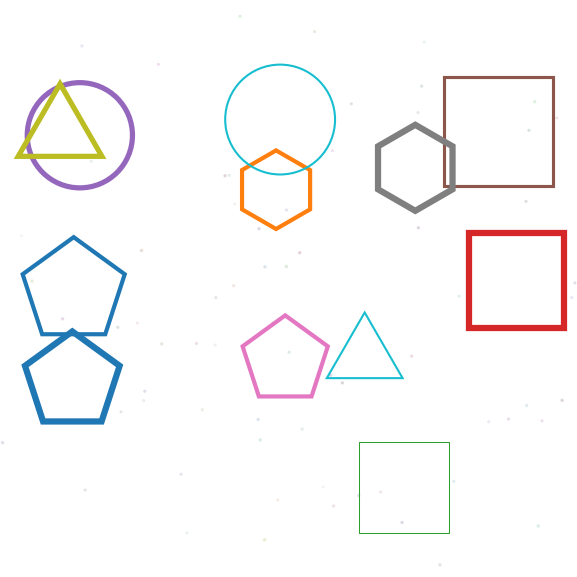[{"shape": "pentagon", "thickness": 2, "radius": 0.46, "center": [0.128, 0.496]}, {"shape": "pentagon", "thickness": 3, "radius": 0.43, "center": [0.125, 0.339]}, {"shape": "hexagon", "thickness": 2, "radius": 0.34, "center": [0.478, 0.671]}, {"shape": "square", "thickness": 0.5, "radius": 0.39, "center": [0.7, 0.155]}, {"shape": "square", "thickness": 3, "radius": 0.41, "center": [0.895, 0.513]}, {"shape": "circle", "thickness": 2.5, "radius": 0.46, "center": [0.138, 0.765]}, {"shape": "square", "thickness": 1.5, "radius": 0.47, "center": [0.862, 0.772]}, {"shape": "pentagon", "thickness": 2, "radius": 0.39, "center": [0.494, 0.375]}, {"shape": "hexagon", "thickness": 3, "radius": 0.37, "center": [0.719, 0.709]}, {"shape": "triangle", "thickness": 2.5, "radius": 0.42, "center": [0.104, 0.77]}, {"shape": "triangle", "thickness": 1, "radius": 0.38, "center": [0.631, 0.382]}, {"shape": "circle", "thickness": 1, "radius": 0.48, "center": [0.485, 0.792]}]